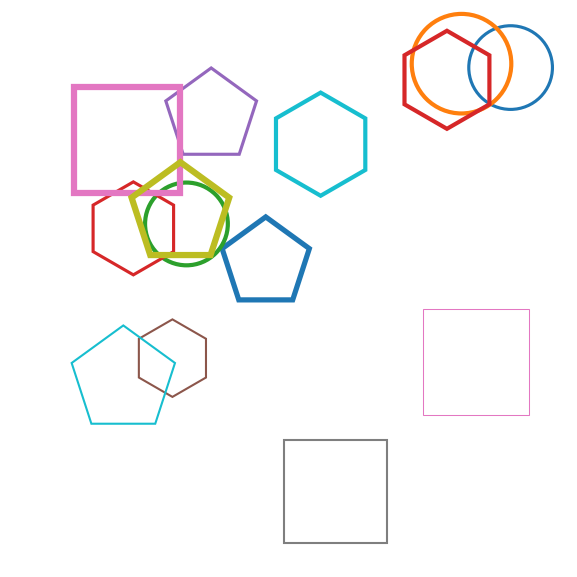[{"shape": "pentagon", "thickness": 2.5, "radius": 0.4, "center": [0.46, 0.544]}, {"shape": "circle", "thickness": 1.5, "radius": 0.36, "center": [0.884, 0.882]}, {"shape": "circle", "thickness": 2, "radius": 0.43, "center": [0.799, 0.889]}, {"shape": "circle", "thickness": 2, "radius": 0.36, "center": [0.323, 0.611]}, {"shape": "hexagon", "thickness": 2, "radius": 0.42, "center": [0.774, 0.861]}, {"shape": "hexagon", "thickness": 1.5, "radius": 0.4, "center": [0.231, 0.604]}, {"shape": "pentagon", "thickness": 1.5, "radius": 0.41, "center": [0.366, 0.799]}, {"shape": "hexagon", "thickness": 1, "radius": 0.34, "center": [0.299, 0.379]}, {"shape": "square", "thickness": 3, "radius": 0.46, "center": [0.22, 0.757]}, {"shape": "square", "thickness": 0.5, "radius": 0.46, "center": [0.824, 0.372]}, {"shape": "square", "thickness": 1, "radius": 0.45, "center": [0.581, 0.148]}, {"shape": "pentagon", "thickness": 3, "radius": 0.44, "center": [0.312, 0.629]}, {"shape": "hexagon", "thickness": 2, "radius": 0.45, "center": [0.555, 0.749]}, {"shape": "pentagon", "thickness": 1, "radius": 0.47, "center": [0.214, 0.342]}]